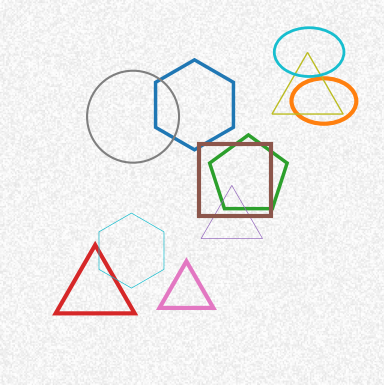[{"shape": "hexagon", "thickness": 2.5, "radius": 0.58, "center": [0.505, 0.728]}, {"shape": "oval", "thickness": 3, "radius": 0.42, "center": [0.841, 0.738]}, {"shape": "pentagon", "thickness": 2.5, "radius": 0.53, "center": [0.645, 0.544]}, {"shape": "triangle", "thickness": 3, "radius": 0.59, "center": [0.247, 0.245]}, {"shape": "triangle", "thickness": 0.5, "radius": 0.46, "center": [0.602, 0.426]}, {"shape": "square", "thickness": 3, "radius": 0.47, "center": [0.61, 0.531]}, {"shape": "triangle", "thickness": 3, "radius": 0.4, "center": [0.484, 0.241]}, {"shape": "circle", "thickness": 1.5, "radius": 0.6, "center": [0.346, 0.697]}, {"shape": "triangle", "thickness": 1, "radius": 0.53, "center": [0.799, 0.757]}, {"shape": "hexagon", "thickness": 0.5, "radius": 0.49, "center": [0.342, 0.349]}, {"shape": "oval", "thickness": 2, "radius": 0.45, "center": [0.803, 0.865]}]